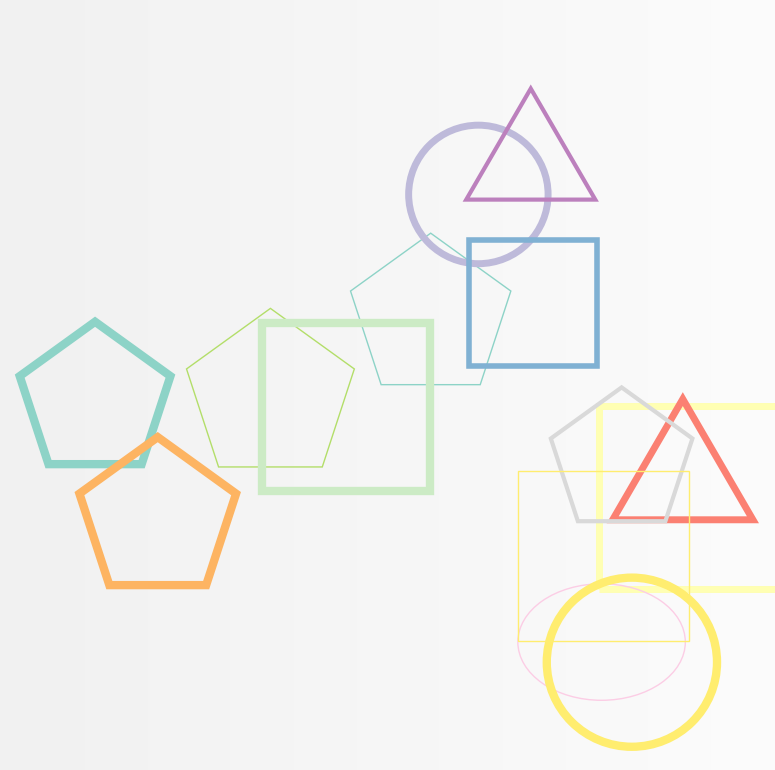[{"shape": "pentagon", "thickness": 0.5, "radius": 0.54, "center": [0.556, 0.588]}, {"shape": "pentagon", "thickness": 3, "radius": 0.51, "center": [0.123, 0.48]}, {"shape": "square", "thickness": 2.5, "radius": 0.6, "center": [0.892, 0.354]}, {"shape": "circle", "thickness": 2.5, "radius": 0.45, "center": [0.617, 0.747]}, {"shape": "triangle", "thickness": 2.5, "radius": 0.52, "center": [0.881, 0.377]}, {"shape": "square", "thickness": 2, "radius": 0.41, "center": [0.688, 0.606]}, {"shape": "pentagon", "thickness": 3, "radius": 0.53, "center": [0.204, 0.326]}, {"shape": "pentagon", "thickness": 0.5, "radius": 0.57, "center": [0.349, 0.486]}, {"shape": "oval", "thickness": 0.5, "radius": 0.54, "center": [0.776, 0.166]}, {"shape": "pentagon", "thickness": 1.5, "radius": 0.48, "center": [0.802, 0.401]}, {"shape": "triangle", "thickness": 1.5, "radius": 0.48, "center": [0.685, 0.789]}, {"shape": "square", "thickness": 3, "radius": 0.54, "center": [0.447, 0.471]}, {"shape": "circle", "thickness": 3, "radius": 0.55, "center": [0.815, 0.14]}, {"shape": "square", "thickness": 0.5, "radius": 0.55, "center": [0.779, 0.277]}]